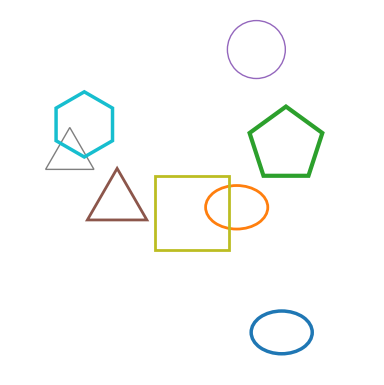[{"shape": "oval", "thickness": 2.5, "radius": 0.4, "center": [0.732, 0.137]}, {"shape": "oval", "thickness": 2, "radius": 0.4, "center": [0.615, 0.462]}, {"shape": "pentagon", "thickness": 3, "radius": 0.5, "center": [0.743, 0.624]}, {"shape": "circle", "thickness": 1, "radius": 0.38, "center": [0.666, 0.871]}, {"shape": "triangle", "thickness": 2, "radius": 0.45, "center": [0.304, 0.473]}, {"shape": "triangle", "thickness": 1, "radius": 0.36, "center": [0.181, 0.596]}, {"shape": "square", "thickness": 2, "radius": 0.48, "center": [0.5, 0.447]}, {"shape": "hexagon", "thickness": 2.5, "radius": 0.42, "center": [0.219, 0.677]}]